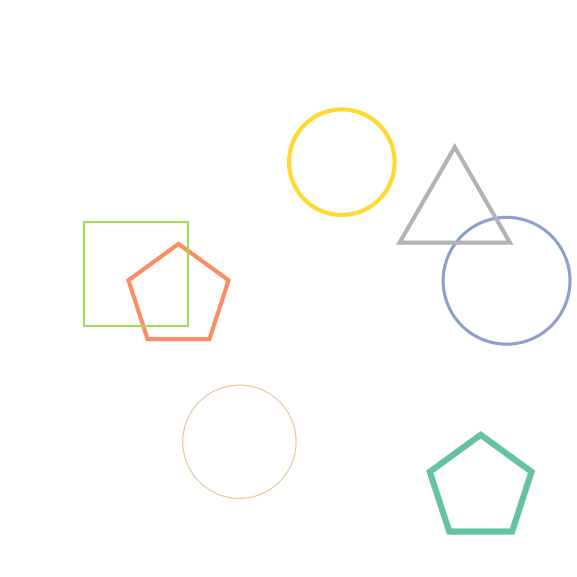[{"shape": "pentagon", "thickness": 3, "radius": 0.46, "center": [0.832, 0.154]}, {"shape": "pentagon", "thickness": 2, "radius": 0.46, "center": [0.309, 0.486]}, {"shape": "circle", "thickness": 1.5, "radius": 0.55, "center": [0.877, 0.513]}, {"shape": "square", "thickness": 1, "radius": 0.45, "center": [0.236, 0.525]}, {"shape": "circle", "thickness": 2, "radius": 0.46, "center": [0.592, 0.718]}, {"shape": "circle", "thickness": 0.5, "radius": 0.49, "center": [0.415, 0.234]}, {"shape": "triangle", "thickness": 2, "radius": 0.55, "center": [0.787, 0.634]}]